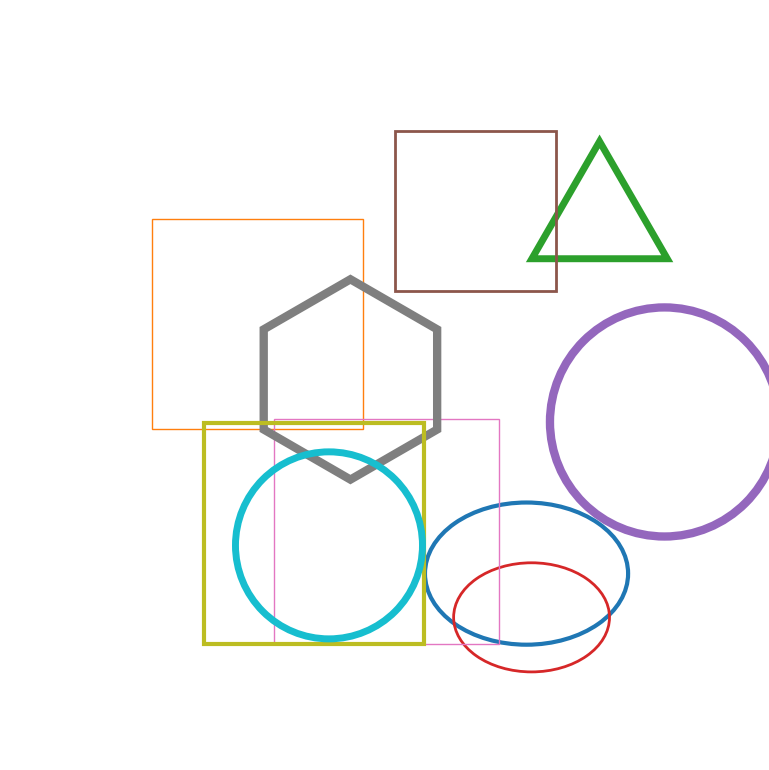[{"shape": "oval", "thickness": 1.5, "radius": 0.66, "center": [0.684, 0.255]}, {"shape": "square", "thickness": 0.5, "radius": 0.68, "center": [0.335, 0.579]}, {"shape": "triangle", "thickness": 2.5, "radius": 0.51, "center": [0.779, 0.715]}, {"shape": "oval", "thickness": 1, "radius": 0.51, "center": [0.69, 0.198]}, {"shape": "circle", "thickness": 3, "radius": 0.74, "center": [0.863, 0.452]}, {"shape": "square", "thickness": 1, "radius": 0.52, "center": [0.618, 0.726]}, {"shape": "square", "thickness": 0.5, "radius": 0.73, "center": [0.502, 0.309]}, {"shape": "hexagon", "thickness": 3, "radius": 0.65, "center": [0.455, 0.507]}, {"shape": "square", "thickness": 1.5, "radius": 0.72, "center": [0.408, 0.307]}, {"shape": "circle", "thickness": 2.5, "radius": 0.61, "center": [0.427, 0.292]}]